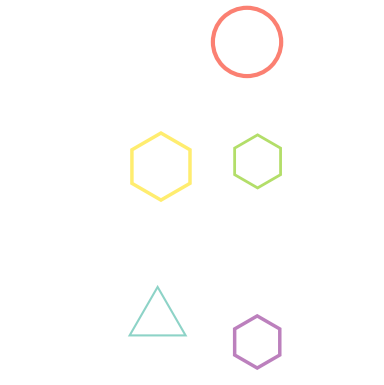[{"shape": "triangle", "thickness": 1.5, "radius": 0.42, "center": [0.409, 0.171]}, {"shape": "circle", "thickness": 3, "radius": 0.44, "center": [0.642, 0.891]}, {"shape": "hexagon", "thickness": 2, "radius": 0.34, "center": [0.669, 0.581]}, {"shape": "hexagon", "thickness": 2.5, "radius": 0.34, "center": [0.668, 0.112]}, {"shape": "hexagon", "thickness": 2.5, "radius": 0.44, "center": [0.418, 0.567]}]